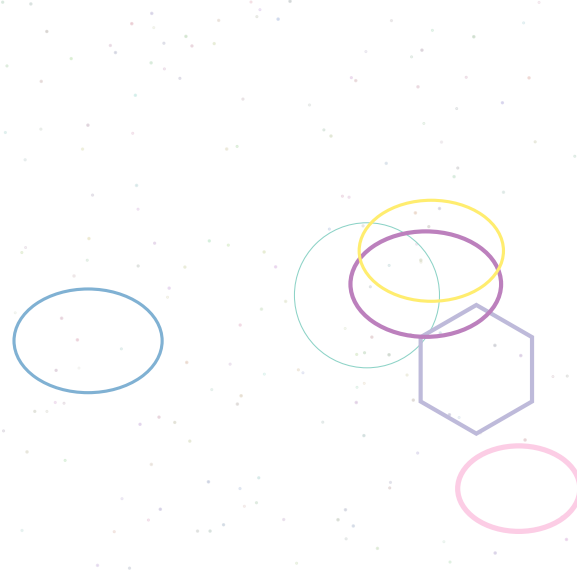[{"shape": "circle", "thickness": 0.5, "radius": 0.63, "center": [0.635, 0.488]}, {"shape": "hexagon", "thickness": 2, "radius": 0.56, "center": [0.825, 0.36]}, {"shape": "oval", "thickness": 1.5, "radius": 0.64, "center": [0.153, 0.409]}, {"shape": "oval", "thickness": 2.5, "radius": 0.53, "center": [0.898, 0.153]}, {"shape": "oval", "thickness": 2, "radius": 0.65, "center": [0.737, 0.507]}, {"shape": "oval", "thickness": 1.5, "radius": 0.62, "center": [0.747, 0.565]}]